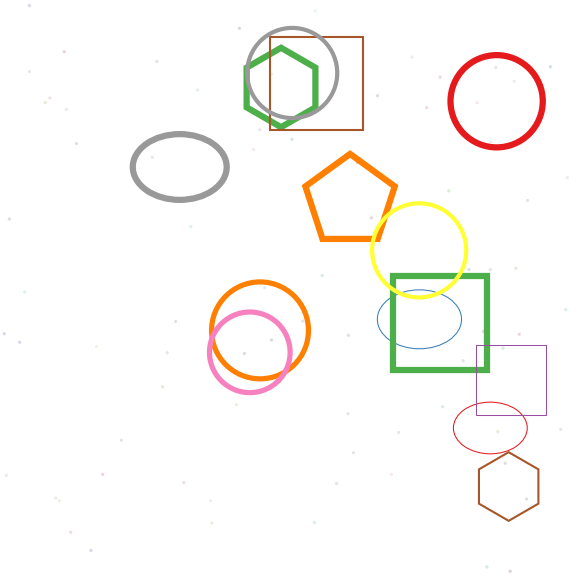[{"shape": "circle", "thickness": 3, "radius": 0.4, "center": [0.86, 0.824]}, {"shape": "oval", "thickness": 0.5, "radius": 0.32, "center": [0.849, 0.258]}, {"shape": "oval", "thickness": 0.5, "radius": 0.36, "center": [0.726, 0.446]}, {"shape": "square", "thickness": 3, "radius": 0.41, "center": [0.761, 0.439]}, {"shape": "hexagon", "thickness": 3, "radius": 0.34, "center": [0.487, 0.848]}, {"shape": "square", "thickness": 0.5, "radius": 0.3, "center": [0.885, 0.341]}, {"shape": "circle", "thickness": 2.5, "radius": 0.42, "center": [0.45, 0.427]}, {"shape": "pentagon", "thickness": 3, "radius": 0.41, "center": [0.606, 0.651]}, {"shape": "circle", "thickness": 2, "radius": 0.41, "center": [0.726, 0.566]}, {"shape": "square", "thickness": 1, "radius": 0.4, "center": [0.548, 0.855]}, {"shape": "hexagon", "thickness": 1, "radius": 0.3, "center": [0.881, 0.157]}, {"shape": "circle", "thickness": 2.5, "radius": 0.35, "center": [0.433, 0.389]}, {"shape": "oval", "thickness": 3, "radius": 0.41, "center": [0.311, 0.71]}, {"shape": "circle", "thickness": 2, "radius": 0.39, "center": [0.506, 0.873]}]